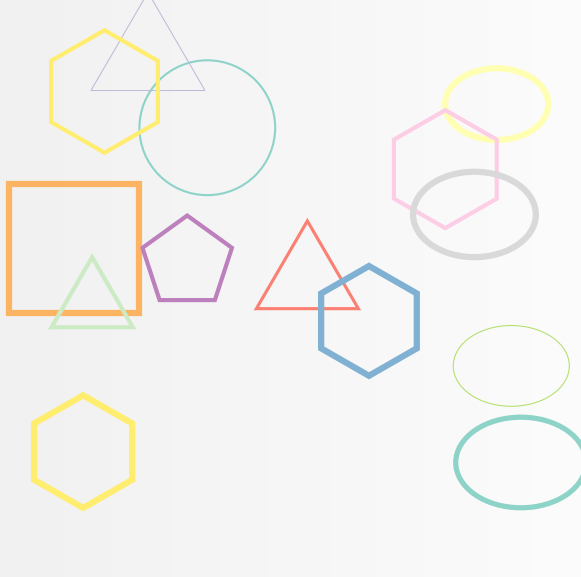[{"shape": "circle", "thickness": 1, "radius": 0.58, "center": [0.357, 0.778]}, {"shape": "oval", "thickness": 2.5, "radius": 0.56, "center": [0.896, 0.198]}, {"shape": "oval", "thickness": 3, "radius": 0.44, "center": [0.855, 0.819]}, {"shape": "triangle", "thickness": 0.5, "radius": 0.57, "center": [0.255, 0.899]}, {"shape": "triangle", "thickness": 1.5, "radius": 0.51, "center": [0.529, 0.515]}, {"shape": "hexagon", "thickness": 3, "radius": 0.48, "center": [0.635, 0.443]}, {"shape": "square", "thickness": 3, "radius": 0.56, "center": [0.128, 0.569]}, {"shape": "oval", "thickness": 0.5, "radius": 0.5, "center": [0.88, 0.366]}, {"shape": "hexagon", "thickness": 2, "radius": 0.51, "center": [0.766, 0.706]}, {"shape": "oval", "thickness": 3, "radius": 0.53, "center": [0.816, 0.628]}, {"shape": "pentagon", "thickness": 2, "radius": 0.4, "center": [0.322, 0.545]}, {"shape": "triangle", "thickness": 2, "radius": 0.4, "center": [0.159, 0.473]}, {"shape": "hexagon", "thickness": 2, "radius": 0.53, "center": [0.18, 0.841]}, {"shape": "hexagon", "thickness": 3, "radius": 0.49, "center": [0.143, 0.217]}]